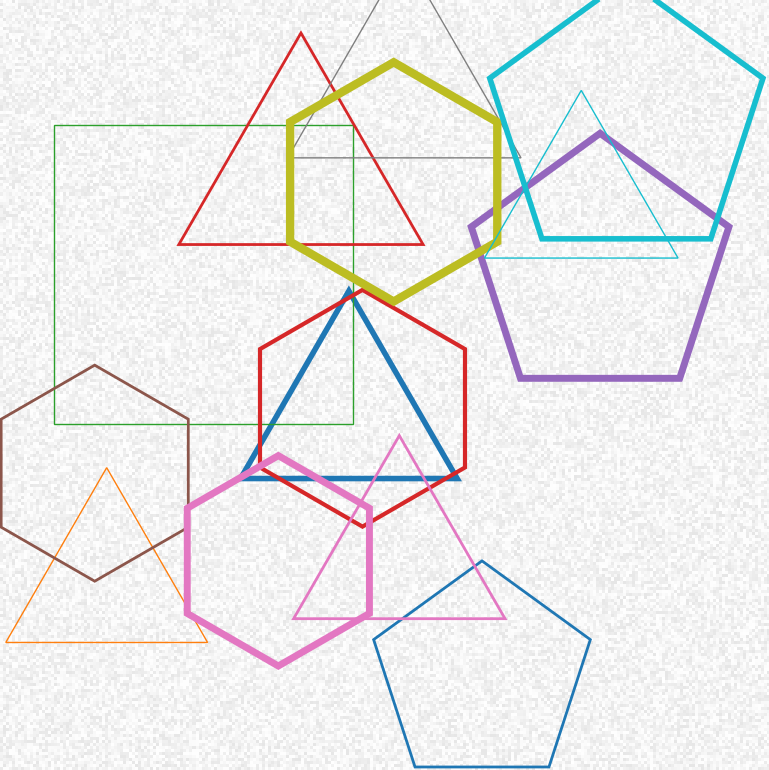[{"shape": "triangle", "thickness": 2, "radius": 0.81, "center": [0.453, 0.46]}, {"shape": "pentagon", "thickness": 1, "radius": 0.74, "center": [0.626, 0.124]}, {"shape": "triangle", "thickness": 0.5, "radius": 0.76, "center": [0.139, 0.241]}, {"shape": "square", "thickness": 0.5, "radius": 0.97, "center": [0.264, 0.644]}, {"shape": "hexagon", "thickness": 1.5, "radius": 0.77, "center": [0.471, 0.47]}, {"shape": "triangle", "thickness": 1, "radius": 0.92, "center": [0.391, 0.774]}, {"shape": "pentagon", "thickness": 2.5, "radius": 0.88, "center": [0.779, 0.651]}, {"shape": "hexagon", "thickness": 1, "radius": 0.7, "center": [0.123, 0.385]}, {"shape": "hexagon", "thickness": 2.5, "radius": 0.68, "center": [0.361, 0.272]}, {"shape": "triangle", "thickness": 1, "radius": 0.79, "center": [0.519, 0.276]}, {"shape": "triangle", "thickness": 0.5, "radius": 0.87, "center": [0.525, 0.882]}, {"shape": "hexagon", "thickness": 3, "radius": 0.78, "center": [0.511, 0.764]}, {"shape": "triangle", "thickness": 0.5, "radius": 0.73, "center": [0.755, 0.737]}, {"shape": "pentagon", "thickness": 2, "radius": 0.93, "center": [0.813, 0.841]}]